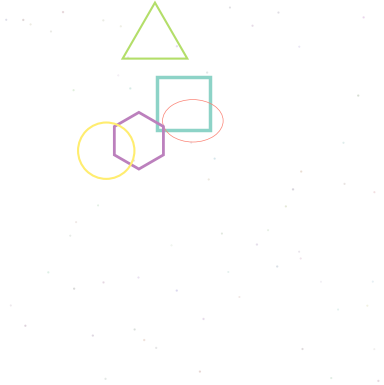[{"shape": "square", "thickness": 2.5, "radius": 0.34, "center": [0.476, 0.73]}, {"shape": "oval", "thickness": 0.5, "radius": 0.39, "center": [0.501, 0.686]}, {"shape": "triangle", "thickness": 1.5, "radius": 0.48, "center": [0.403, 0.896]}, {"shape": "hexagon", "thickness": 2, "radius": 0.37, "center": [0.361, 0.635]}, {"shape": "circle", "thickness": 1.5, "radius": 0.37, "center": [0.276, 0.609]}]